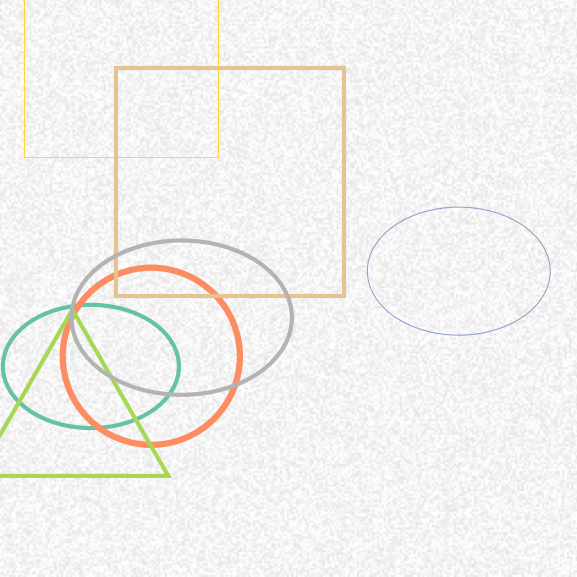[{"shape": "oval", "thickness": 2, "radius": 0.76, "center": [0.157, 0.365]}, {"shape": "circle", "thickness": 3, "radius": 0.77, "center": [0.262, 0.382]}, {"shape": "oval", "thickness": 0.5, "radius": 0.79, "center": [0.794, 0.53]}, {"shape": "triangle", "thickness": 2, "radius": 0.96, "center": [0.125, 0.271]}, {"shape": "square", "thickness": 0.5, "radius": 0.84, "center": [0.209, 0.896]}, {"shape": "square", "thickness": 2, "radius": 0.99, "center": [0.398, 0.684]}, {"shape": "oval", "thickness": 2, "radius": 0.95, "center": [0.315, 0.449]}]